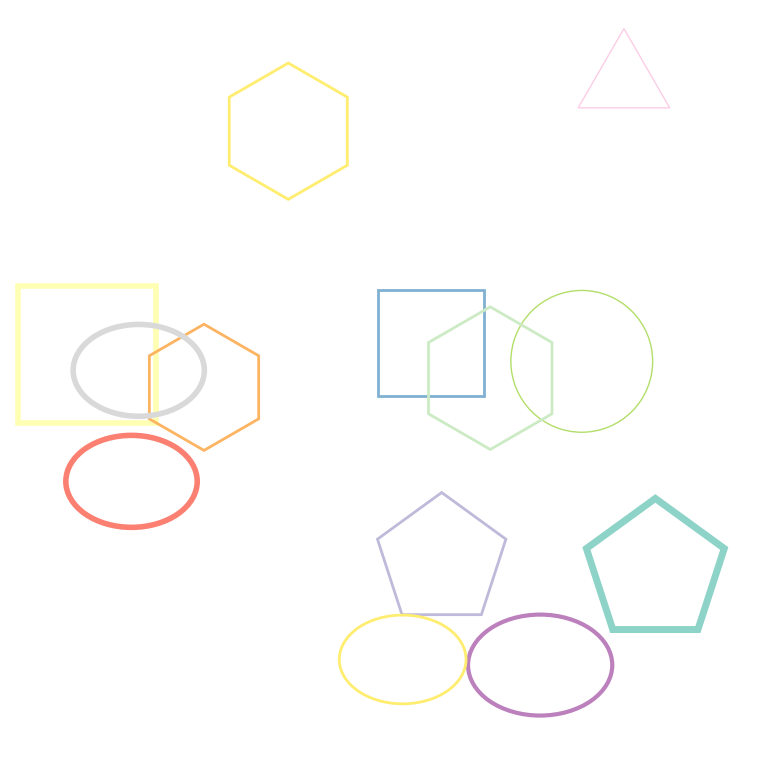[{"shape": "pentagon", "thickness": 2.5, "radius": 0.47, "center": [0.851, 0.259]}, {"shape": "square", "thickness": 2, "radius": 0.45, "center": [0.113, 0.54]}, {"shape": "pentagon", "thickness": 1, "radius": 0.44, "center": [0.574, 0.273]}, {"shape": "oval", "thickness": 2, "radius": 0.43, "center": [0.171, 0.375]}, {"shape": "square", "thickness": 1, "radius": 0.34, "center": [0.56, 0.554]}, {"shape": "hexagon", "thickness": 1, "radius": 0.41, "center": [0.265, 0.497]}, {"shape": "circle", "thickness": 0.5, "radius": 0.46, "center": [0.756, 0.531]}, {"shape": "triangle", "thickness": 0.5, "radius": 0.34, "center": [0.81, 0.894]}, {"shape": "oval", "thickness": 2, "radius": 0.43, "center": [0.18, 0.519]}, {"shape": "oval", "thickness": 1.5, "radius": 0.47, "center": [0.701, 0.136]}, {"shape": "hexagon", "thickness": 1, "radius": 0.46, "center": [0.637, 0.509]}, {"shape": "hexagon", "thickness": 1, "radius": 0.44, "center": [0.374, 0.83]}, {"shape": "oval", "thickness": 1, "radius": 0.41, "center": [0.523, 0.144]}]